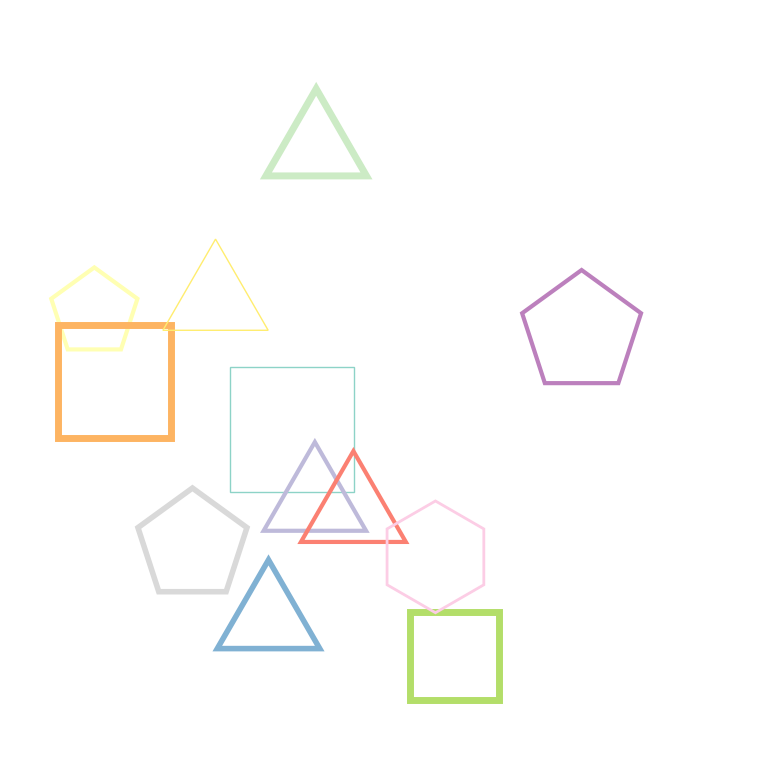[{"shape": "square", "thickness": 0.5, "radius": 0.4, "center": [0.379, 0.442]}, {"shape": "pentagon", "thickness": 1.5, "radius": 0.29, "center": [0.123, 0.594]}, {"shape": "triangle", "thickness": 1.5, "radius": 0.38, "center": [0.409, 0.349]}, {"shape": "triangle", "thickness": 1.5, "radius": 0.39, "center": [0.459, 0.336]}, {"shape": "triangle", "thickness": 2, "radius": 0.38, "center": [0.349, 0.196]}, {"shape": "square", "thickness": 2.5, "radius": 0.37, "center": [0.149, 0.504]}, {"shape": "square", "thickness": 2.5, "radius": 0.29, "center": [0.59, 0.148]}, {"shape": "hexagon", "thickness": 1, "radius": 0.36, "center": [0.566, 0.277]}, {"shape": "pentagon", "thickness": 2, "radius": 0.37, "center": [0.25, 0.292]}, {"shape": "pentagon", "thickness": 1.5, "radius": 0.41, "center": [0.755, 0.568]}, {"shape": "triangle", "thickness": 2.5, "radius": 0.38, "center": [0.411, 0.809]}, {"shape": "triangle", "thickness": 0.5, "radius": 0.39, "center": [0.28, 0.611]}]